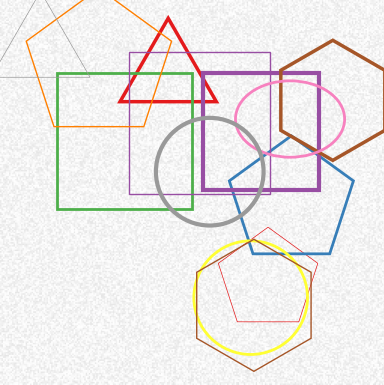[{"shape": "triangle", "thickness": 2.5, "radius": 0.72, "center": [0.437, 0.808]}, {"shape": "pentagon", "thickness": 0.5, "radius": 0.68, "center": [0.696, 0.274]}, {"shape": "pentagon", "thickness": 2, "radius": 0.85, "center": [0.757, 0.478]}, {"shape": "square", "thickness": 2, "radius": 0.88, "center": [0.324, 0.634]}, {"shape": "square", "thickness": 3, "radius": 0.76, "center": [0.678, 0.659]}, {"shape": "square", "thickness": 1, "radius": 0.92, "center": [0.517, 0.681]}, {"shape": "pentagon", "thickness": 1, "radius": 0.99, "center": [0.257, 0.832]}, {"shape": "circle", "thickness": 2, "radius": 0.74, "center": [0.651, 0.227]}, {"shape": "hexagon", "thickness": 2.5, "radius": 0.78, "center": [0.864, 0.739]}, {"shape": "hexagon", "thickness": 1, "radius": 0.86, "center": [0.659, 0.207]}, {"shape": "oval", "thickness": 2, "radius": 0.71, "center": [0.753, 0.691]}, {"shape": "triangle", "thickness": 0.5, "radius": 0.74, "center": [0.105, 0.874]}, {"shape": "circle", "thickness": 3, "radius": 0.7, "center": [0.545, 0.554]}]